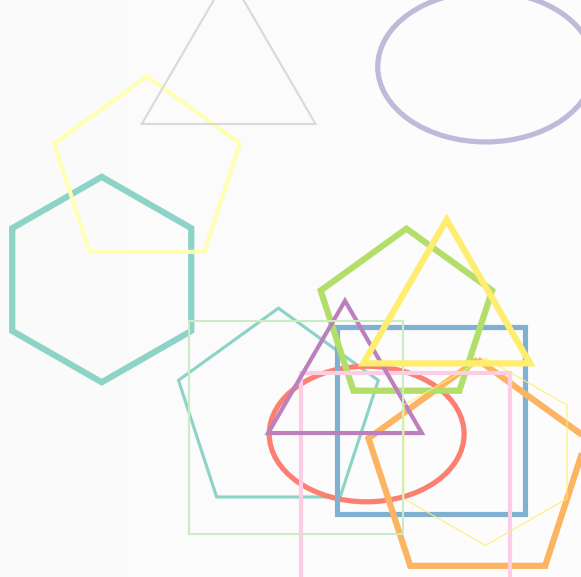[{"shape": "pentagon", "thickness": 1.5, "radius": 0.9, "center": [0.479, 0.285]}, {"shape": "hexagon", "thickness": 3, "radius": 0.89, "center": [0.175, 0.515]}, {"shape": "pentagon", "thickness": 2, "radius": 0.84, "center": [0.253, 0.699]}, {"shape": "oval", "thickness": 2.5, "radius": 0.93, "center": [0.836, 0.884]}, {"shape": "oval", "thickness": 2.5, "radius": 0.84, "center": [0.631, 0.248]}, {"shape": "square", "thickness": 2.5, "radius": 0.81, "center": [0.742, 0.272]}, {"shape": "pentagon", "thickness": 3, "radius": 0.99, "center": [0.822, 0.179]}, {"shape": "pentagon", "thickness": 3, "radius": 0.78, "center": [0.699, 0.448]}, {"shape": "square", "thickness": 2, "radius": 0.9, "center": [0.698, 0.174]}, {"shape": "triangle", "thickness": 1, "radius": 0.86, "center": [0.393, 0.871]}, {"shape": "triangle", "thickness": 2, "radius": 0.76, "center": [0.594, 0.326]}, {"shape": "square", "thickness": 1, "radius": 0.92, "center": [0.51, 0.258]}, {"shape": "triangle", "thickness": 3, "radius": 0.83, "center": [0.768, 0.453]}, {"shape": "hexagon", "thickness": 0.5, "radius": 0.81, "center": [0.835, 0.217]}]